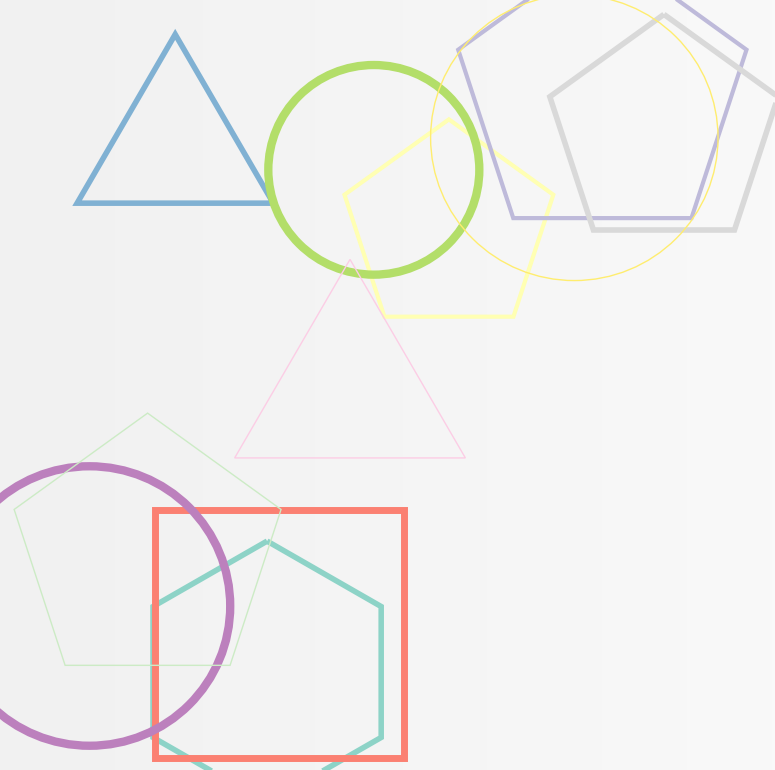[{"shape": "hexagon", "thickness": 2, "radius": 0.85, "center": [0.345, 0.127]}, {"shape": "pentagon", "thickness": 1.5, "radius": 0.71, "center": [0.579, 0.703]}, {"shape": "pentagon", "thickness": 1.5, "radius": 0.98, "center": [0.777, 0.875]}, {"shape": "square", "thickness": 2.5, "radius": 0.8, "center": [0.361, 0.176]}, {"shape": "triangle", "thickness": 2, "radius": 0.73, "center": [0.226, 0.809]}, {"shape": "circle", "thickness": 3, "radius": 0.68, "center": [0.482, 0.779]}, {"shape": "triangle", "thickness": 0.5, "radius": 0.86, "center": [0.452, 0.491]}, {"shape": "pentagon", "thickness": 2, "radius": 0.77, "center": [0.857, 0.827]}, {"shape": "circle", "thickness": 3, "radius": 0.91, "center": [0.116, 0.213]}, {"shape": "pentagon", "thickness": 0.5, "radius": 0.91, "center": [0.19, 0.282]}, {"shape": "circle", "thickness": 0.5, "radius": 0.93, "center": [0.741, 0.821]}]